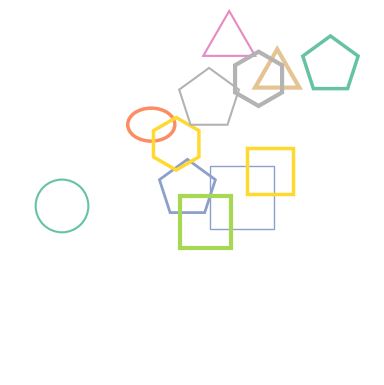[{"shape": "circle", "thickness": 1.5, "radius": 0.34, "center": [0.161, 0.465]}, {"shape": "pentagon", "thickness": 2.5, "radius": 0.38, "center": [0.858, 0.831]}, {"shape": "oval", "thickness": 2.5, "radius": 0.31, "center": [0.393, 0.676]}, {"shape": "pentagon", "thickness": 2, "radius": 0.38, "center": [0.487, 0.51]}, {"shape": "square", "thickness": 1, "radius": 0.42, "center": [0.63, 0.487]}, {"shape": "triangle", "thickness": 1.5, "radius": 0.39, "center": [0.595, 0.894]}, {"shape": "square", "thickness": 3, "radius": 0.33, "center": [0.534, 0.423]}, {"shape": "hexagon", "thickness": 2.5, "radius": 0.34, "center": [0.458, 0.627]}, {"shape": "square", "thickness": 2.5, "radius": 0.3, "center": [0.701, 0.556]}, {"shape": "triangle", "thickness": 3, "radius": 0.33, "center": [0.72, 0.806]}, {"shape": "pentagon", "thickness": 1.5, "radius": 0.41, "center": [0.543, 0.742]}, {"shape": "hexagon", "thickness": 3, "radius": 0.35, "center": [0.672, 0.795]}]